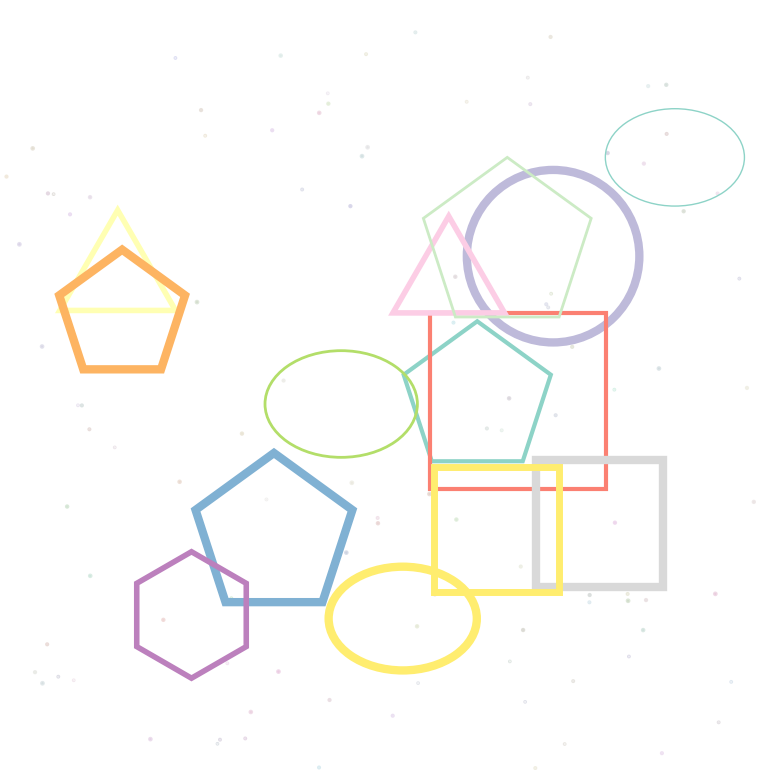[{"shape": "oval", "thickness": 0.5, "radius": 0.45, "center": [0.876, 0.796]}, {"shape": "pentagon", "thickness": 1.5, "radius": 0.5, "center": [0.62, 0.482]}, {"shape": "triangle", "thickness": 2, "radius": 0.43, "center": [0.153, 0.64]}, {"shape": "circle", "thickness": 3, "radius": 0.56, "center": [0.718, 0.667]}, {"shape": "square", "thickness": 1.5, "radius": 0.57, "center": [0.673, 0.479]}, {"shape": "pentagon", "thickness": 3, "radius": 0.54, "center": [0.356, 0.305]}, {"shape": "pentagon", "thickness": 3, "radius": 0.43, "center": [0.159, 0.59]}, {"shape": "oval", "thickness": 1, "radius": 0.49, "center": [0.443, 0.475]}, {"shape": "triangle", "thickness": 2, "radius": 0.42, "center": [0.583, 0.635]}, {"shape": "square", "thickness": 3, "radius": 0.41, "center": [0.779, 0.32]}, {"shape": "hexagon", "thickness": 2, "radius": 0.41, "center": [0.249, 0.201]}, {"shape": "pentagon", "thickness": 1, "radius": 0.57, "center": [0.659, 0.681]}, {"shape": "oval", "thickness": 3, "radius": 0.48, "center": [0.523, 0.197]}, {"shape": "square", "thickness": 2.5, "radius": 0.41, "center": [0.645, 0.312]}]